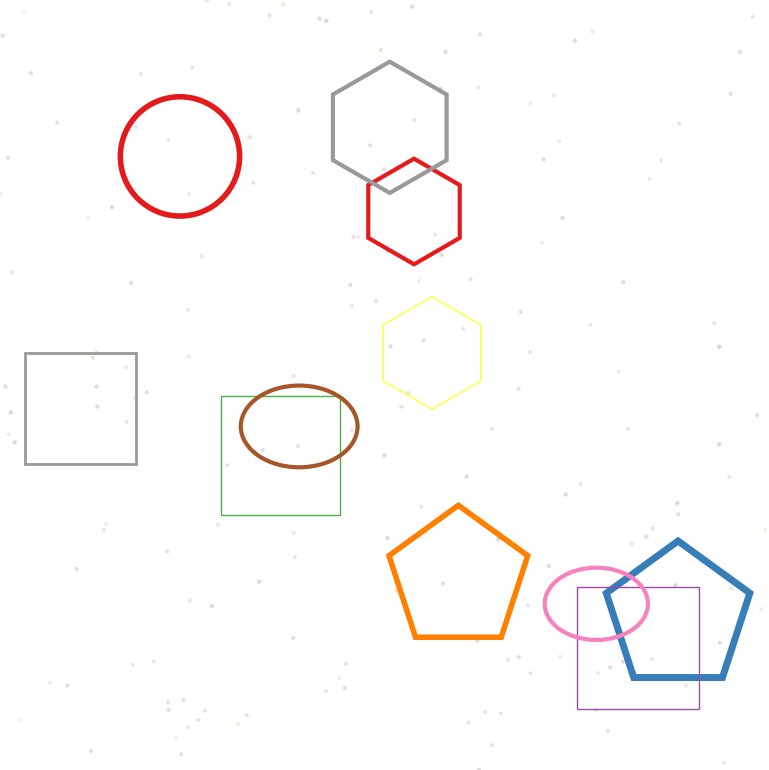[{"shape": "hexagon", "thickness": 1.5, "radius": 0.34, "center": [0.538, 0.725]}, {"shape": "circle", "thickness": 2, "radius": 0.39, "center": [0.234, 0.797]}, {"shape": "pentagon", "thickness": 2.5, "radius": 0.49, "center": [0.881, 0.199]}, {"shape": "square", "thickness": 0.5, "radius": 0.38, "center": [0.364, 0.409]}, {"shape": "square", "thickness": 0.5, "radius": 0.4, "center": [0.828, 0.158]}, {"shape": "pentagon", "thickness": 2, "radius": 0.47, "center": [0.595, 0.249]}, {"shape": "hexagon", "thickness": 0.5, "radius": 0.37, "center": [0.561, 0.542]}, {"shape": "oval", "thickness": 1.5, "radius": 0.38, "center": [0.389, 0.446]}, {"shape": "oval", "thickness": 1.5, "radius": 0.34, "center": [0.774, 0.216]}, {"shape": "square", "thickness": 1, "radius": 0.36, "center": [0.104, 0.469]}, {"shape": "hexagon", "thickness": 1.5, "radius": 0.43, "center": [0.506, 0.835]}]